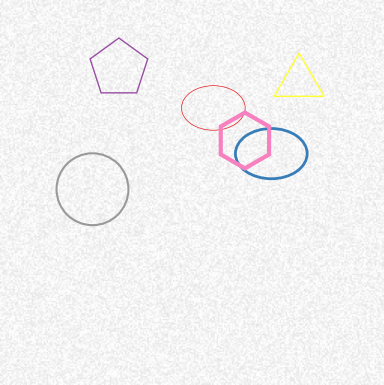[{"shape": "oval", "thickness": 0.5, "radius": 0.41, "center": [0.554, 0.72]}, {"shape": "oval", "thickness": 2, "radius": 0.47, "center": [0.705, 0.601]}, {"shape": "pentagon", "thickness": 1, "radius": 0.39, "center": [0.309, 0.823]}, {"shape": "triangle", "thickness": 1, "radius": 0.37, "center": [0.777, 0.787]}, {"shape": "hexagon", "thickness": 3, "radius": 0.36, "center": [0.636, 0.635]}, {"shape": "circle", "thickness": 1.5, "radius": 0.47, "center": [0.24, 0.508]}]